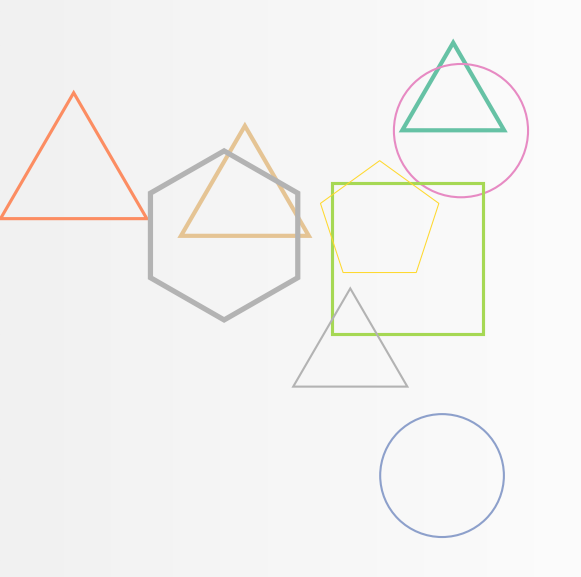[{"shape": "triangle", "thickness": 2, "radius": 0.51, "center": [0.78, 0.824]}, {"shape": "triangle", "thickness": 1.5, "radius": 0.73, "center": [0.127, 0.693]}, {"shape": "circle", "thickness": 1, "radius": 0.53, "center": [0.761, 0.176]}, {"shape": "circle", "thickness": 1, "radius": 0.58, "center": [0.793, 0.773]}, {"shape": "square", "thickness": 1.5, "radius": 0.65, "center": [0.701, 0.552]}, {"shape": "pentagon", "thickness": 0.5, "radius": 0.54, "center": [0.653, 0.614]}, {"shape": "triangle", "thickness": 2, "radius": 0.63, "center": [0.421, 0.654]}, {"shape": "triangle", "thickness": 1, "radius": 0.57, "center": [0.603, 0.386]}, {"shape": "hexagon", "thickness": 2.5, "radius": 0.73, "center": [0.386, 0.591]}]